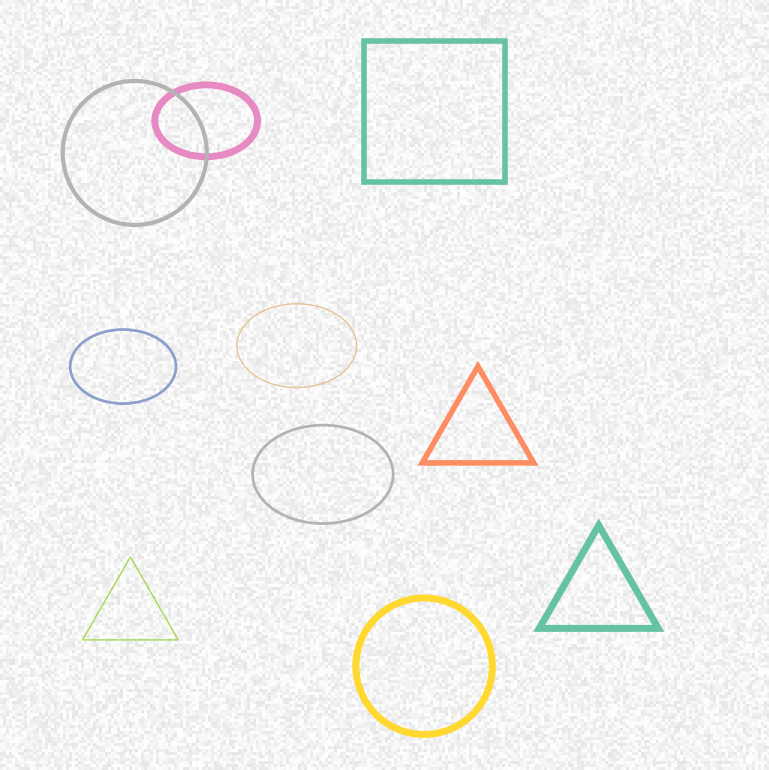[{"shape": "square", "thickness": 2, "radius": 0.46, "center": [0.565, 0.855]}, {"shape": "triangle", "thickness": 2.5, "radius": 0.45, "center": [0.778, 0.229]}, {"shape": "triangle", "thickness": 2, "radius": 0.42, "center": [0.621, 0.441]}, {"shape": "oval", "thickness": 1, "radius": 0.34, "center": [0.16, 0.524]}, {"shape": "oval", "thickness": 2.5, "radius": 0.33, "center": [0.268, 0.843]}, {"shape": "triangle", "thickness": 0.5, "radius": 0.36, "center": [0.169, 0.205]}, {"shape": "circle", "thickness": 2.5, "radius": 0.44, "center": [0.551, 0.135]}, {"shape": "oval", "thickness": 0.5, "radius": 0.39, "center": [0.385, 0.551]}, {"shape": "oval", "thickness": 1, "radius": 0.46, "center": [0.419, 0.384]}, {"shape": "circle", "thickness": 1.5, "radius": 0.47, "center": [0.175, 0.801]}]